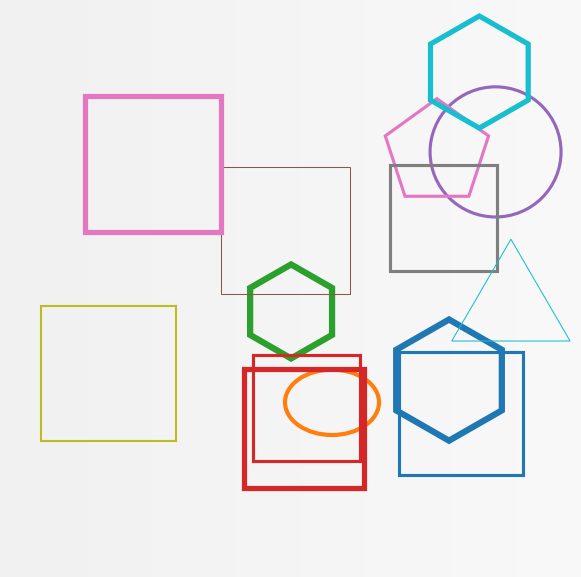[{"shape": "square", "thickness": 1.5, "radius": 0.53, "center": [0.793, 0.282]}, {"shape": "hexagon", "thickness": 3, "radius": 0.52, "center": [0.773, 0.341]}, {"shape": "oval", "thickness": 2, "radius": 0.4, "center": [0.571, 0.302]}, {"shape": "hexagon", "thickness": 3, "radius": 0.41, "center": [0.501, 0.46]}, {"shape": "square", "thickness": 2.5, "radius": 0.52, "center": [0.523, 0.257]}, {"shape": "square", "thickness": 1.5, "radius": 0.46, "center": [0.527, 0.293]}, {"shape": "circle", "thickness": 1.5, "radius": 0.56, "center": [0.853, 0.736]}, {"shape": "square", "thickness": 0.5, "radius": 0.55, "center": [0.491, 0.6]}, {"shape": "square", "thickness": 2.5, "radius": 0.59, "center": [0.263, 0.715]}, {"shape": "pentagon", "thickness": 1.5, "radius": 0.47, "center": [0.752, 0.735]}, {"shape": "square", "thickness": 1.5, "radius": 0.46, "center": [0.764, 0.622]}, {"shape": "square", "thickness": 1, "radius": 0.58, "center": [0.186, 0.352]}, {"shape": "triangle", "thickness": 0.5, "radius": 0.59, "center": [0.879, 0.467]}, {"shape": "hexagon", "thickness": 2.5, "radius": 0.49, "center": [0.825, 0.874]}]